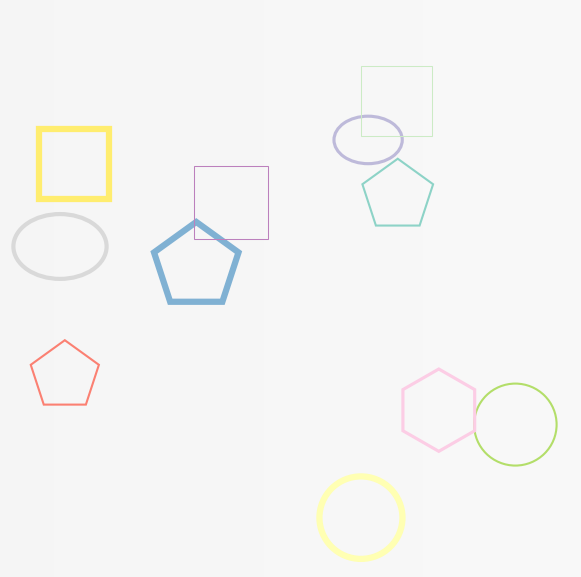[{"shape": "pentagon", "thickness": 1, "radius": 0.32, "center": [0.684, 0.66]}, {"shape": "circle", "thickness": 3, "radius": 0.36, "center": [0.621, 0.103]}, {"shape": "oval", "thickness": 1.5, "radius": 0.29, "center": [0.633, 0.757]}, {"shape": "pentagon", "thickness": 1, "radius": 0.31, "center": [0.112, 0.348]}, {"shape": "pentagon", "thickness": 3, "radius": 0.38, "center": [0.338, 0.538]}, {"shape": "circle", "thickness": 1, "radius": 0.35, "center": [0.887, 0.264]}, {"shape": "hexagon", "thickness": 1.5, "radius": 0.36, "center": [0.755, 0.289]}, {"shape": "oval", "thickness": 2, "radius": 0.4, "center": [0.103, 0.572]}, {"shape": "square", "thickness": 0.5, "radius": 0.32, "center": [0.398, 0.649]}, {"shape": "square", "thickness": 0.5, "radius": 0.31, "center": [0.682, 0.824]}, {"shape": "square", "thickness": 3, "radius": 0.3, "center": [0.127, 0.715]}]